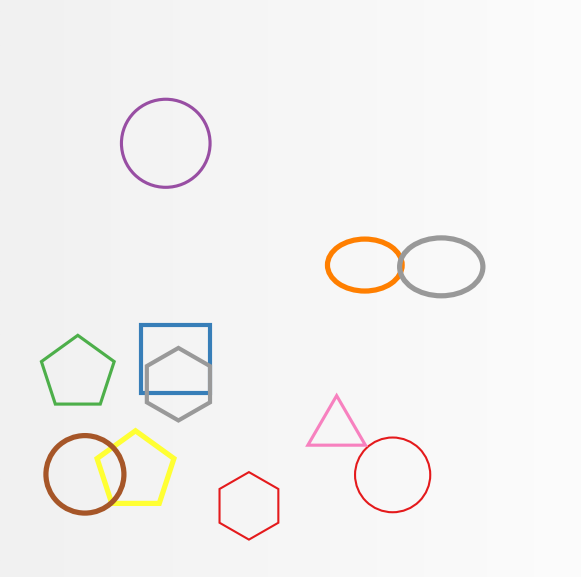[{"shape": "circle", "thickness": 1, "radius": 0.32, "center": [0.676, 0.177]}, {"shape": "hexagon", "thickness": 1, "radius": 0.29, "center": [0.428, 0.123]}, {"shape": "square", "thickness": 2, "radius": 0.29, "center": [0.302, 0.378]}, {"shape": "pentagon", "thickness": 1.5, "radius": 0.33, "center": [0.134, 0.353]}, {"shape": "circle", "thickness": 1.5, "radius": 0.38, "center": [0.285, 0.751]}, {"shape": "oval", "thickness": 2.5, "radius": 0.32, "center": [0.628, 0.54]}, {"shape": "pentagon", "thickness": 2.5, "radius": 0.35, "center": [0.233, 0.184]}, {"shape": "circle", "thickness": 2.5, "radius": 0.34, "center": [0.146, 0.178]}, {"shape": "triangle", "thickness": 1.5, "radius": 0.29, "center": [0.579, 0.257]}, {"shape": "hexagon", "thickness": 2, "radius": 0.31, "center": [0.307, 0.334]}, {"shape": "oval", "thickness": 2.5, "radius": 0.36, "center": [0.759, 0.537]}]